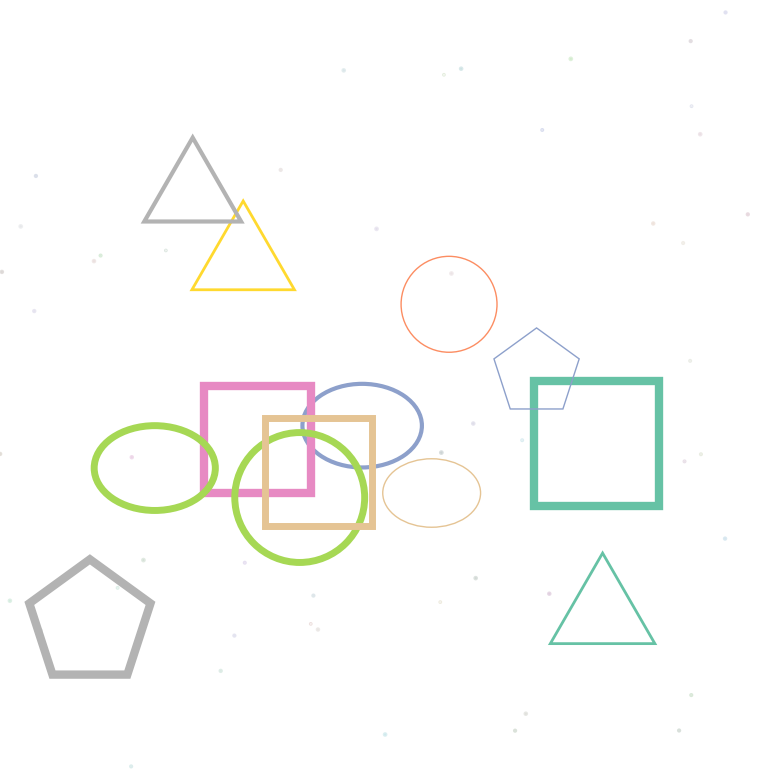[{"shape": "triangle", "thickness": 1, "radius": 0.39, "center": [0.783, 0.203]}, {"shape": "square", "thickness": 3, "radius": 0.41, "center": [0.774, 0.424]}, {"shape": "circle", "thickness": 0.5, "radius": 0.31, "center": [0.583, 0.605]}, {"shape": "pentagon", "thickness": 0.5, "radius": 0.29, "center": [0.697, 0.516]}, {"shape": "oval", "thickness": 1.5, "radius": 0.39, "center": [0.47, 0.447]}, {"shape": "square", "thickness": 3, "radius": 0.35, "center": [0.335, 0.429]}, {"shape": "oval", "thickness": 2.5, "radius": 0.39, "center": [0.201, 0.392]}, {"shape": "circle", "thickness": 2.5, "radius": 0.42, "center": [0.389, 0.354]}, {"shape": "triangle", "thickness": 1, "radius": 0.38, "center": [0.316, 0.662]}, {"shape": "oval", "thickness": 0.5, "radius": 0.32, "center": [0.561, 0.36]}, {"shape": "square", "thickness": 2.5, "radius": 0.35, "center": [0.414, 0.387]}, {"shape": "triangle", "thickness": 1.5, "radius": 0.36, "center": [0.25, 0.749]}, {"shape": "pentagon", "thickness": 3, "radius": 0.41, "center": [0.117, 0.191]}]